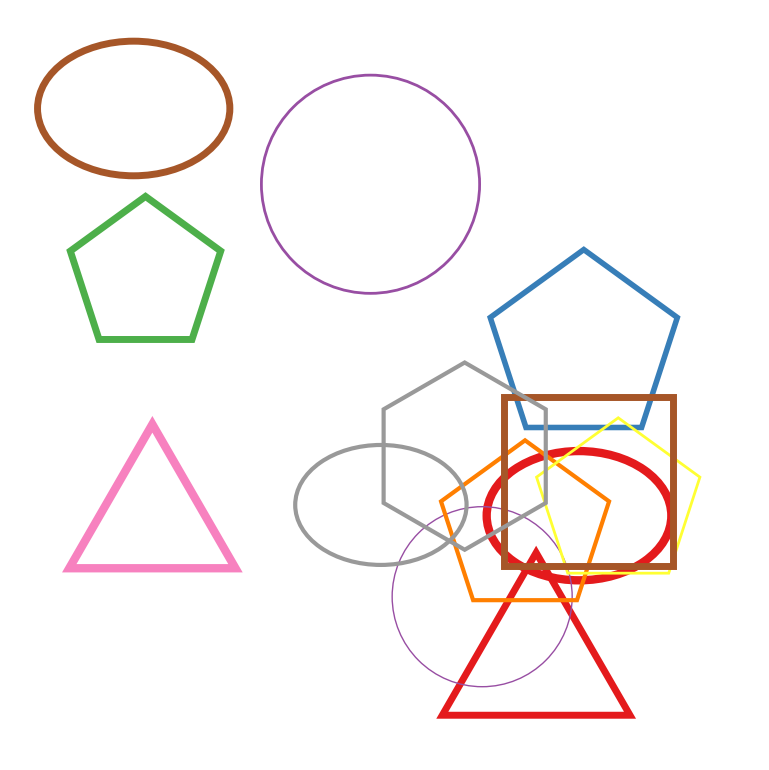[{"shape": "oval", "thickness": 3, "radius": 0.6, "center": [0.752, 0.33]}, {"shape": "triangle", "thickness": 2.5, "radius": 0.7, "center": [0.696, 0.141]}, {"shape": "pentagon", "thickness": 2, "radius": 0.64, "center": [0.758, 0.548]}, {"shape": "pentagon", "thickness": 2.5, "radius": 0.51, "center": [0.189, 0.642]}, {"shape": "circle", "thickness": 1, "radius": 0.71, "center": [0.481, 0.761]}, {"shape": "circle", "thickness": 0.5, "radius": 0.58, "center": [0.626, 0.225]}, {"shape": "pentagon", "thickness": 1.5, "radius": 0.57, "center": [0.682, 0.313]}, {"shape": "pentagon", "thickness": 1, "radius": 0.56, "center": [0.803, 0.346]}, {"shape": "square", "thickness": 2.5, "radius": 0.55, "center": [0.764, 0.375]}, {"shape": "oval", "thickness": 2.5, "radius": 0.62, "center": [0.174, 0.859]}, {"shape": "triangle", "thickness": 3, "radius": 0.62, "center": [0.198, 0.324]}, {"shape": "hexagon", "thickness": 1.5, "radius": 0.61, "center": [0.603, 0.408]}, {"shape": "oval", "thickness": 1.5, "radius": 0.56, "center": [0.495, 0.344]}]